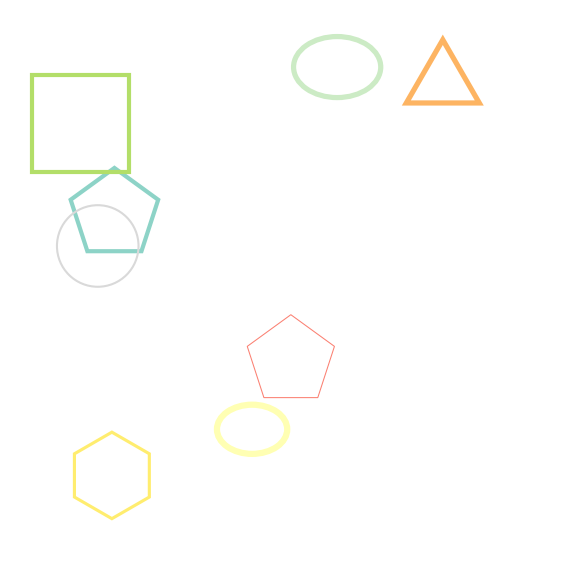[{"shape": "pentagon", "thickness": 2, "radius": 0.4, "center": [0.198, 0.629]}, {"shape": "oval", "thickness": 3, "radius": 0.3, "center": [0.437, 0.256]}, {"shape": "pentagon", "thickness": 0.5, "radius": 0.4, "center": [0.504, 0.375]}, {"shape": "triangle", "thickness": 2.5, "radius": 0.36, "center": [0.767, 0.857]}, {"shape": "square", "thickness": 2, "radius": 0.42, "center": [0.14, 0.786]}, {"shape": "circle", "thickness": 1, "radius": 0.35, "center": [0.169, 0.573]}, {"shape": "oval", "thickness": 2.5, "radius": 0.38, "center": [0.584, 0.883]}, {"shape": "hexagon", "thickness": 1.5, "radius": 0.37, "center": [0.194, 0.176]}]